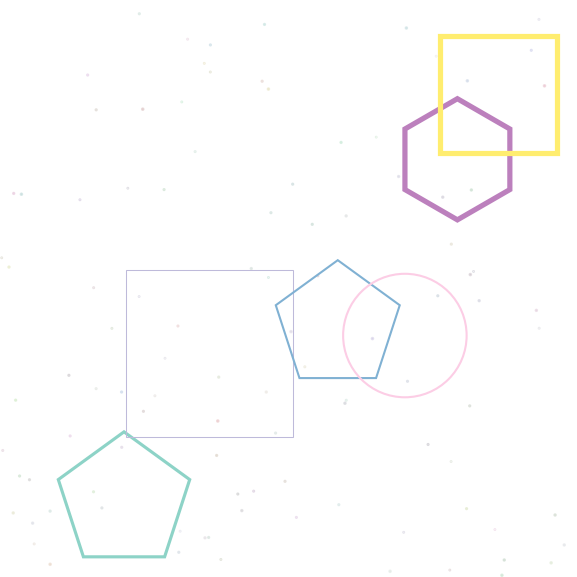[{"shape": "pentagon", "thickness": 1.5, "radius": 0.6, "center": [0.215, 0.132]}, {"shape": "square", "thickness": 0.5, "radius": 0.73, "center": [0.363, 0.387]}, {"shape": "pentagon", "thickness": 1, "radius": 0.56, "center": [0.585, 0.436]}, {"shape": "circle", "thickness": 1, "radius": 0.53, "center": [0.701, 0.418]}, {"shape": "hexagon", "thickness": 2.5, "radius": 0.52, "center": [0.792, 0.723]}, {"shape": "square", "thickness": 2.5, "radius": 0.51, "center": [0.864, 0.836]}]